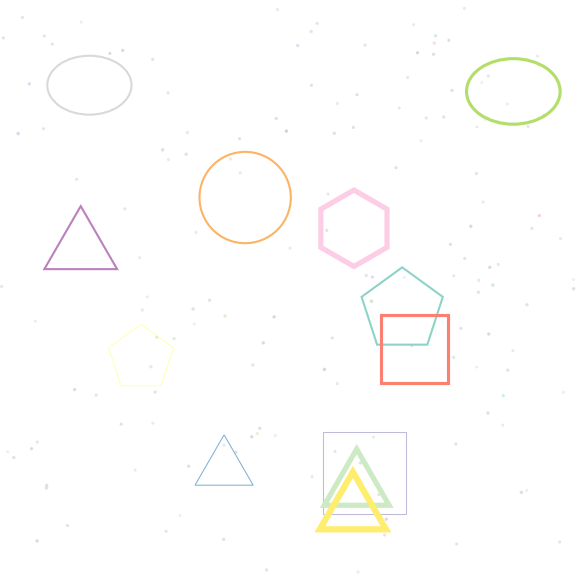[{"shape": "pentagon", "thickness": 1, "radius": 0.37, "center": [0.696, 0.462]}, {"shape": "pentagon", "thickness": 0.5, "radius": 0.29, "center": [0.244, 0.379]}, {"shape": "square", "thickness": 0.5, "radius": 0.36, "center": [0.63, 0.18]}, {"shape": "square", "thickness": 1.5, "radius": 0.29, "center": [0.718, 0.395]}, {"shape": "triangle", "thickness": 0.5, "radius": 0.29, "center": [0.388, 0.188]}, {"shape": "circle", "thickness": 1, "radius": 0.4, "center": [0.425, 0.657]}, {"shape": "oval", "thickness": 1.5, "radius": 0.41, "center": [0.889, 0.841]}, {"shape": "hexagon", "thickness": 2.5, "radius": 0.33, "center": [0.613, 0.604]}, {"shape": "oval", "thickness": 1, "radius": 0.36, "center": [0.155, 0.852]}, {"shape": "triangle", "thickness": 1, "radius": 0.36, "center": [0.14, 0.569]}, {"shape": "triangle", "thickness": 2.5, "radius": 0.32, "center": [0.618, 0.157]}, {"shape": "triangle", "thickness": 3, "radius": 0.33, "center": [0.611, 0.116]}]